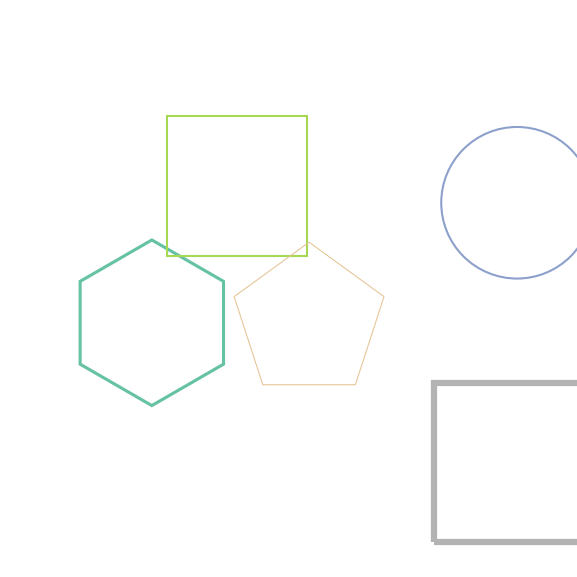[{"shape": "hexagon", "thickness": 1.5, "radius": 0.72, "center": [0.263, 0.44]}, {"shape": "circle", "thickness": 1, "radius": 0.66, "center": [0.895, 0.648]}, {"shape": "square", "thickness": 1, "radius": 0.61, "center": [0.411, 0.677]}, {"shape": "pentagon", "thickness": 0.5, "radius": 0.68, "center": [0.535, 0.443]}, {"shape": "square", "thickness": 3, "radius": 0.69, "center": [0.888, 0.198]}]